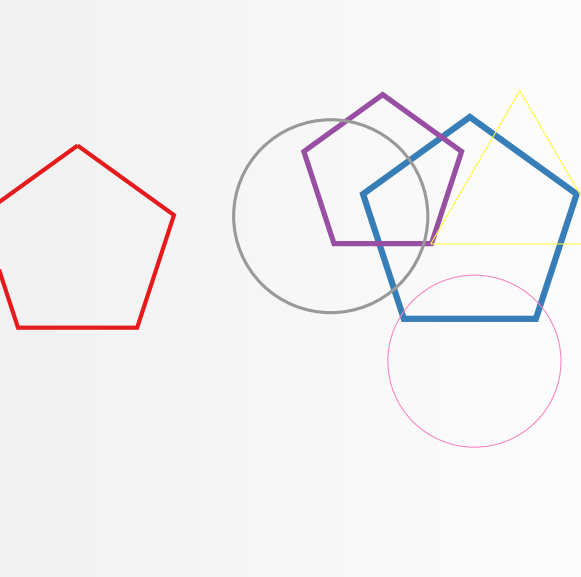[{"shape": "pentagon", "thickness": 2, "radius": 0.87, "center": [0.133, 0.573]}, {"shape": "pentagon", "thickness": 3, "radius": 0.97, "center": [0.808, 0.603]}, {"shape": "pentagon", "thickness": 2.5, "radius": 0.71, "center": [0.658, 0.693]}, {"shape": "triangle", "thickness": 0.5, "radius": 0.88, "center": [0.894, 0.665]}, {"shape": "circle", "thickness": 0.5, "radius": 0.74, "center": [0.816, 0.374]}, {"shape": "circle", "thickness": 1.5, "radius": 0.84, "center": [0.569, 0.625]}]